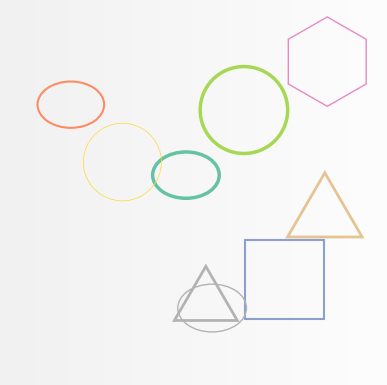[{"shape": "oval", "thickness": 2.5, "radius": 0.43, "center": [0.48, 0.545]}, {"shape": "oval", "thickness": 1.5, "radius": 0.43, "center": [0.183, 0.728]}, {"shape": "square", "thickness": 1.5, "radius": 0.51, "center": [0.735, 0.274]}, {"shape": "hexagon", "thickness": 1, "radius": 0.58, "center": [0.845, 0.84]}, {"shape": "circle", "thickness": 2.5, "radius": 0.56, "center": [0.629, 0.714]}, {"shape": "circle", "thickness": 0.5, "radius": 0.5, "center": [0.316, 0.579]}, {"shape": "triangle", "thickness": 2, "radius": 0.56, "center": [0.838, 0.44]}, {"shape": "triangle", "thickness": 2, "radius": 0.47, "center": [0.531, 0.214]}, {"shape": "oval", "thickness": 1, "radius": 0.44, "center": [0.547, 0.2]}]